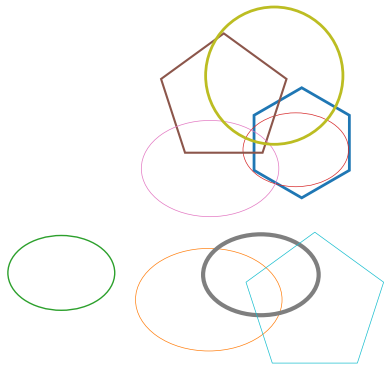[{"shape": "hexagon", "thickness": 2, "radius": 0.71, "center": [0.784, 0.629]}, {"shape": "oval", "thickness": 0.5, "radius": 0.95, "center": [0.542, 0.222]}, {"shape": "oval", "thickness": 1, "radius": 0.69, "center": [0.159, 0.291]}, {"shape": "oval", "thickness": 0.5, "radius": 0.69, "center": [0.768, 0.611]}, {"shape": "pentagon", "thickness": 1.5, "radius": 0.86, "center": [0.581, 0.742]}, {"shape": "oval", "thickness": 0.5, "radius": 0.89, "center": [0.546, 0.562]}, {"shape": "oval", "thickness": 3, "radius": 0.75, "center": [0.678, 0.286]}, {"shape": "circle", "thickness": 2, "radius": 0.89, "center": [0.712, 0.803]}, {"shape": "pentagon", "thickness": 0.5, "radius": 0.94, "center": [0.818, 0.209]}]